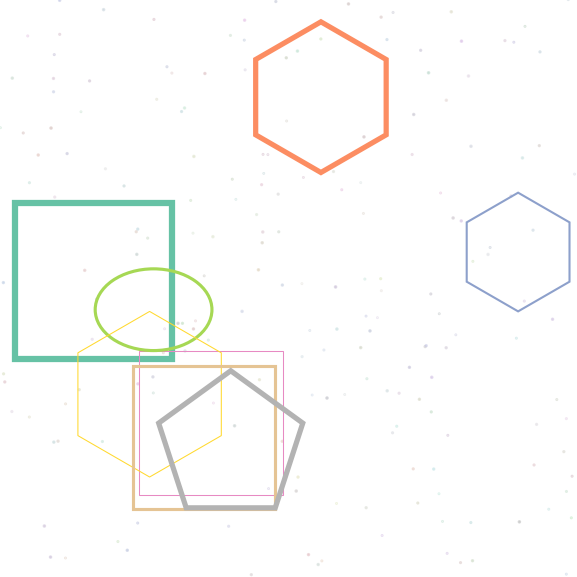[{"shape": "square", "thickness": 3, "radius": 0.68, "center": [0.162, 0.513]}, {"shape": "hexagon", "thickness": 2.5, "radius": 0.65, "center": [0.556, 0.831]}, {"shape": "hexagon", "thickness": 1, "radius": 0.51, "center": [0.897, 0.563]}, {"shape": "square", "thickness": 0.5, "radius": 0.62, "center": [0.365, 0.267]}, {"shape": "oval", "thickness": 1.5, "radius": 0.51, "center": [0.266, 0.463]}, {"shape": "hexagon", "thickness": 0.5, "radius": 0.72, "center": [0.259, 0.316]}, {"shape": "square", "thickness": 1.5, "radius": 0.62, "center": [0.354, 0.242]}, {"shape": "pentagon", "thickness": 2.5, "radius": 0.66, "center": [0.4, 0.226]}]